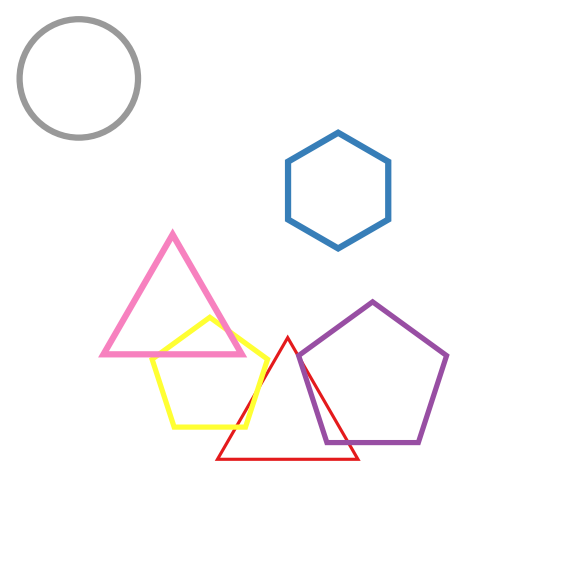[{"shape": "triangle", "thickness": 1.5, "radius": 0.7, "center": [0.498, 0.274]}, {"shape": "hexagon", "thickness": 3, "radius": 0.5, "center": [0.586, 0.669]}, {"shape": "pentagon", "thickness": 2.5, "radius": 0.67, "center": [0.645, 0.342]}, {"shape": "pentagon", "thickness": 2.5, "radius": 0.53, "center": [0.363, 0.345]}, {"shape": "triangle", "thickness": 3, "radius": 0.69, "center": [0.299, 0.455]}, {"shape": "circle", "thickness": 3, "radius": 0.51, "center": [0.136, 0.863]}]